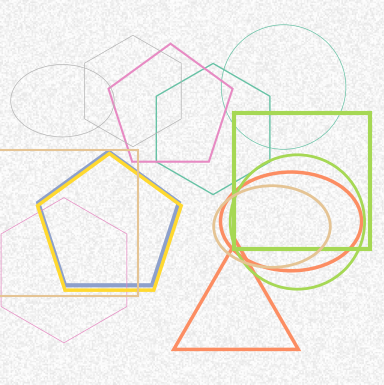[{"shape": "hexagon", "thickness": 1, "radius": 0.85, "center": [0.554, 0.665]}, {"shape": "circle", "thickness": 0.5, "radius": 0.81, "center": [0.737, 0.774]}, {"shape": "triangle", "thickness": 2.5, "radius": 0.93, "center": [0.613, 0.186]}, {"shape": "oval", "thickness": 2.5, "radius": 0.92, "center": [0.756, 0.425]}, {"shape": "pentagon", "thickness": 3, "radius": 0.96, "center": [0.282, 0.414]}, {"shape": "pentagon", "thickness": 1.5, "radius": 0.85, "center": [0.443, 0.717]}, {"shape": "hexagon", "thickness": 0.5, "radius": 0.94, "center": [0.166, 0.298]}, {"shape": "square", "thickness": 3, "radius": 0.89, "center": [0.784, 0.53]}, {"shape": "circle", "thickness": 2, "radius": 0.87, "center": [0.772, 0.423]}, {"shape": "pentagon", "thickness": 2.5, "radius": 0.98, "center": [0.284, 0.405]}, {"shape": "oval", "thickness": 2, "radius": 0.76, "center": [0.706, 0.412]}, {"shape": "square", "thickness": 1.5, "radius": 0.95, "center": [0.169, 0.421]}, {"shape": "hexagon", "thickness": 0.5, "radius": 0.72, "center": [0.345, 0.764]}, {"shape": "oval", "thickness": 0.5, "radius": 0.67, "center": [0.162, 0.738]}]